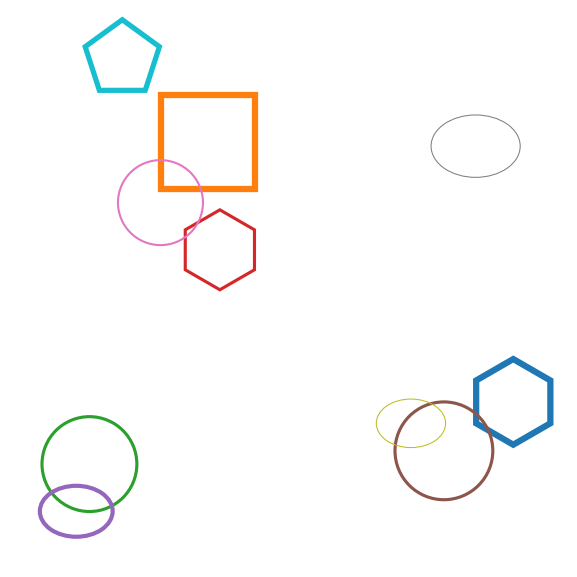[{"shape": "hexagon", "thickness": 3, "radius": 0.37, "center": [0.889, 0.303]}, {"shape": "square", "thickness": 3, "radius": 0.41, "center": [0.36, 0.753]}, {"shape": "circle", "thickness": 1.5, "radius": 0.41, "center": [0.155, 0.196]}, {"shape": "hexagon", "thickness": 1.5, "radius": 0.35, "center": [0.381, 0.567]}, {"shape": "oval", "thickness": 2, "radius": 0.32, "center": [0.132, 0.114]}, {"shape": "circle", "thickness": 1.5, "radius": 0.42, "center": [0.769, 0.219]}, {"shape": "circle", "thickness": 1, "radius": 0.37, "center": [0.278, 0.648]}, {"shape": "oval", "thickness": 0.5, "radius": 0.39, "center": [0.824, 0.746]}, {"shape": "oval", "thickness": 0.5, "radius": 0.3, "center": [0.712, 0.266]}, {"shape": "pentagon", "thickness": 2.5, "radius": 0.34, "center": [0.212, 0.897]}]